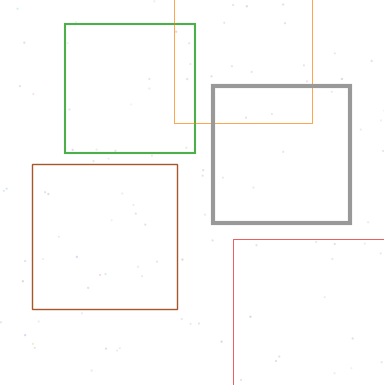[{"shape": "square", "thickness": 0.5, "radius": 0.99, "center": [0.803, 0.181]}, {"shape": "square", "thickness": 1.5, "radius": 0.84, "center": [0.337, 0.77]}, {"shape": "square", "thickness": 0.5, "radius": 0.9, "center": [0.632, 0.86]}, {"shape": "square", "thickness": 1, "radius": 0.94, "center": [0.272, 0.386]}, {"shape": "square", "thickness": 3, "radius": 0.89, "center": [0.732, 0.598]}]